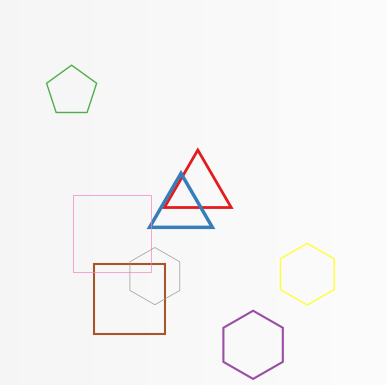[{"shape": "triangle", "thickness": 2, "radius": 0.5, "center": [0.51, 0.511]}, {"shape": "triangle", "thickness": 2.5, "radius": 0.47, "center": [0.467, 0.456]}, {"shape": "pentagon", "thickness": 1, "radius": 0.34, "center": [0.185, 0.763]}, {"shape": "hexagon", "thickness": 1.5, "radius": 0.44, "center": [0.653, 0.104]}, {"shape": "hexagon", "thickness": 1, "radius": 0.4, "center": [0.793, 0.288]}, {"shape": "square", "thickness": 1.5, "radius": 0.46, "center": [0.334, 0.223]}, {"shape": "square", "thickness": 0.5, "radius": 0.5, "center": [0.289, 0.394]}, {"shape": "hexagon", "thickness": 0.5, "radius": 0.37, "center": [0.4, 0.283]}]